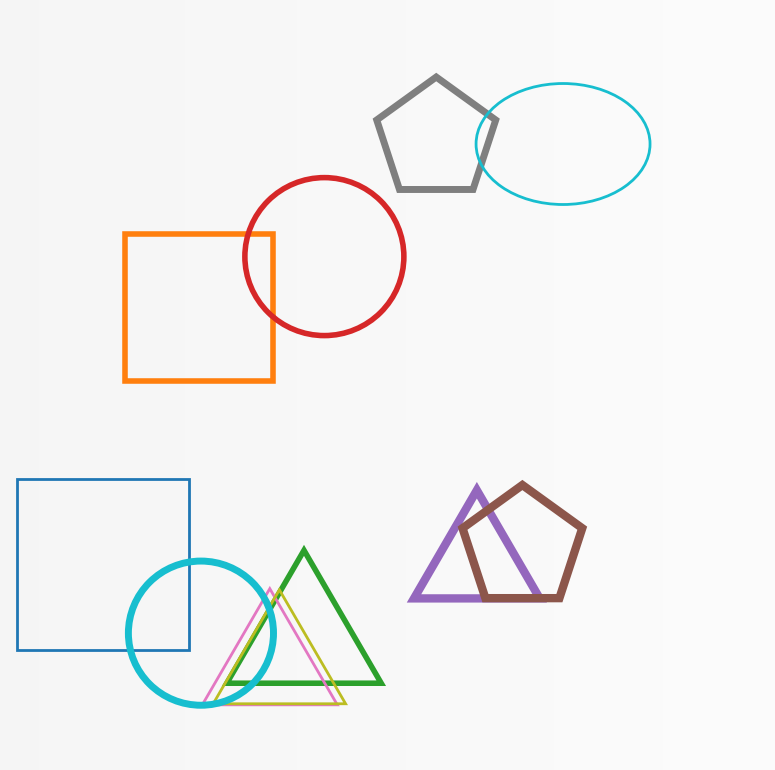[{"shape": "square", "thickness": 1, "radius": 0.55, "center": [0.133, 0.267]}, {"shape": "square", "thickness": 2, "radius": 0.48, "center": [0.257, 0.601]}, {"shape": "triangle", "thickness": 2, "radius": 0.58, "center": [0.392, 0.17]}, {"shape": "circle", "thickness": 2, "radius": 0.51, "center": [0.419, 0.667]}, {"shape": "triangle", "thickness": 3, "radius": 0.47, "center": [0.615, 0.27]}, {"shape": "pentagon", "thickness": 3, "radius": 0.41, "center": [0.674, 0.289]}, {"shape": "triangle", "thickness": 1, "radius": 0.5, "center": [0.348, 0.135]}, {"shape": "pentagon", "thickness": 2.5, "radius": 0.4, "center": [0.563, 0.819]}, {"shape": "triangle", "thickness": 1, "radius": 0.49, "center": [0.36, 0.135]}, {"shape": "circle", "thickness": 2.5, "radius": 0.47, "center": [0.259, 0.178]}, {"shape": "oval", "thickness": 1, "radius": 0.56, "center": [0.727, 0.813]}]